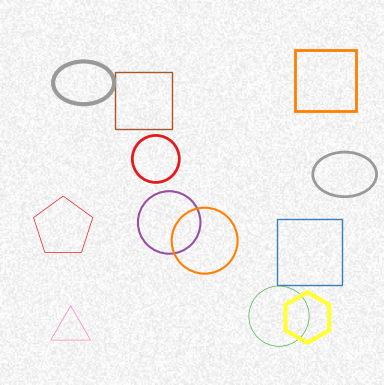[{"shape": "circle", "thickness": 2, "radius": 0.31, "center": [0.405, 0.587]}, {"shape": "pentagon", "thickness": 0.5, "radius": 0.4, "center": [0.164, 0.41]}, {"shape": "square", "thickness": 1, "radius": 0.43, "center": [0.804, 0.345]}, {"shape": "circle", "thickness": 0.5, "radius": 0.39, "center": [0.725, 0.179]}, {"shape": "circle", "thickness": 1.5, "radius": 0.41, "center": [0.439, 0.422]}, {"shape": "circle", "thickness": 1.5, "radius": 0.43, "center": [0.532, 0.375]}, {"shape": "square", "thickness": 2, "radius": 0.4, "center": [0.846, 0.791]}, {"shape": "hexagon", "thickness": 3, "radius": 0.33, "center": [0.798, 0.175]}, {"shape": "square", "thickness": 1, "radius": 0.37, "center": [0.373, 0.739]}, {"shape": "triangle", "thickness": 0.5, "radius": 0.3, "center": [0.184, 0.146]}, {"shape": "oval", "thickness": 2, "radius": 0.41, "center": [0.895, 0.547]}, {"shape": "oval", "thickness": 3, "radius": 0.4, "center": [0.217, 0.785]}]